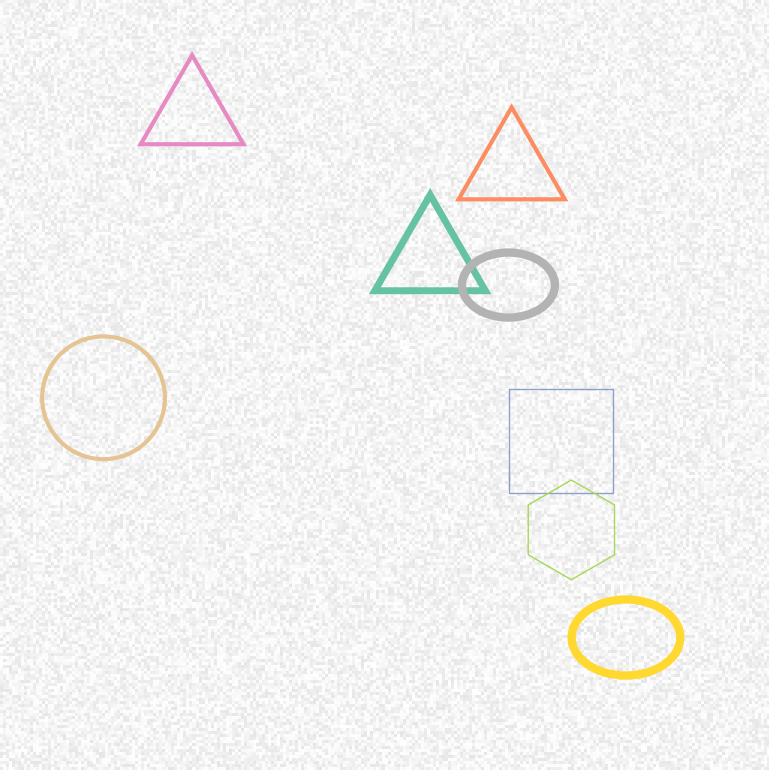[{"shape": "triangle", "thickness": 2.5, "radius": 0.41, "center": [0.559, 0.664]}, {"shape": "triangle", "thickness": 1.5, "radius": 0.4, "center": [0.665, 0.781]}, {"shape": "square", "thickness": 0.5, "radius": 0.34, "center": [0.729, 0.428]}, {"shape": "triangle", "thickness": 1.5, "radius": 0.39, "center": [0.249, 0.851]}, {"shape": "hexagon", "thickness": 0.5, "radius": 0.32, "center": [0.742, 0.312]}, {"shape": "oval", "thickness": 3, "radius": 0.35, "center": [0.813, 0.172]}, {"shape": "circle", "thickness": 1.5, "radius": 0.4, "center": [0.134, 0.483]}, {"shape": "oval", "thickness": 3, "radius": 0.3, "center": [0.66, 0.63]}]